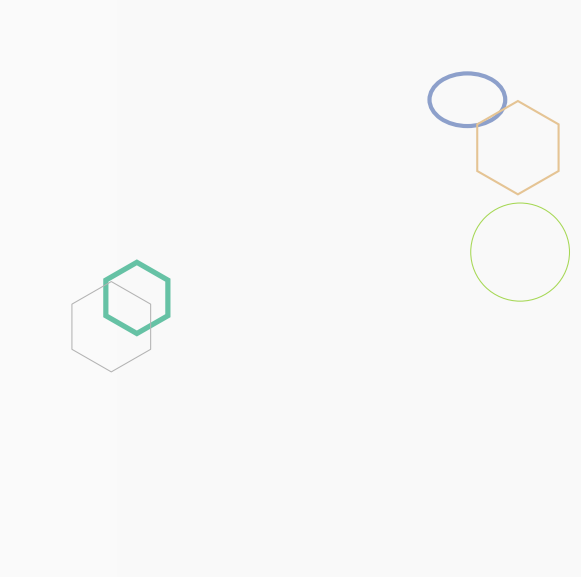[{"shape": "hexagon", "thickness": 2.5, "radius": 0.31, "center": [0.235, 0.483]}, {"shape": "oval", "thickness": 2, "radius": 0.33, "center": [0.804, 0.826]}, {"shape": "circle", "thickness": 0.5, "radius": 0.42, "center": [0.895, 0.563]}, {"shape": "hexagon", "thickness": 1, "radius": 0.4, "center": [0.891, 0.743]}, {"shape": "hexagon", "thickness": 0.5, "radius": 0.39, "center": [0.191, 0.433]}]